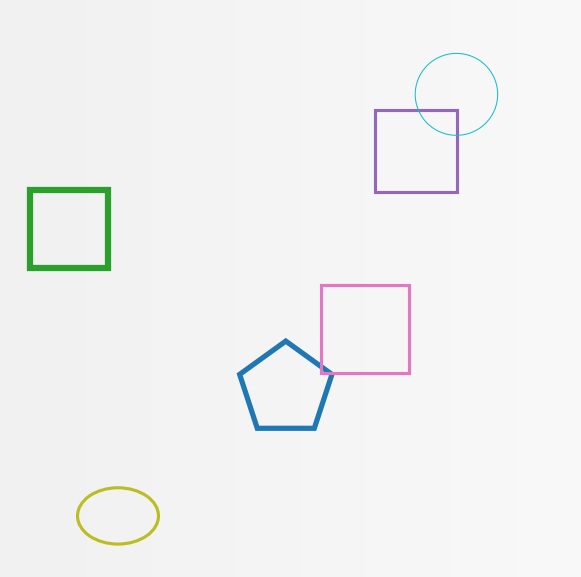[{"shape": "pentagon", "thickness": 2.5, "radius": 0.42, "center": [0.492, 0.325]}, {"shape": "square", "thickness": 3, "radius": 0.34, "center": [0.118, 0.603]}, {"shape": "square", "thickness": 1.5, "radius": 0.35, "center": [0.716, 0.737]}, {"shape": "square", "thickness": 1.5, "radius": 0.38, "center": [0.629, 0.43]}, {"shape": "oval", "thickness": 1.5, "radius": 0.35, "center": [0.203, 0.106]}, {"shape": "circle", "thickness": 0.5, "radius": 0.35, "center": [0.785, 0.836]}]